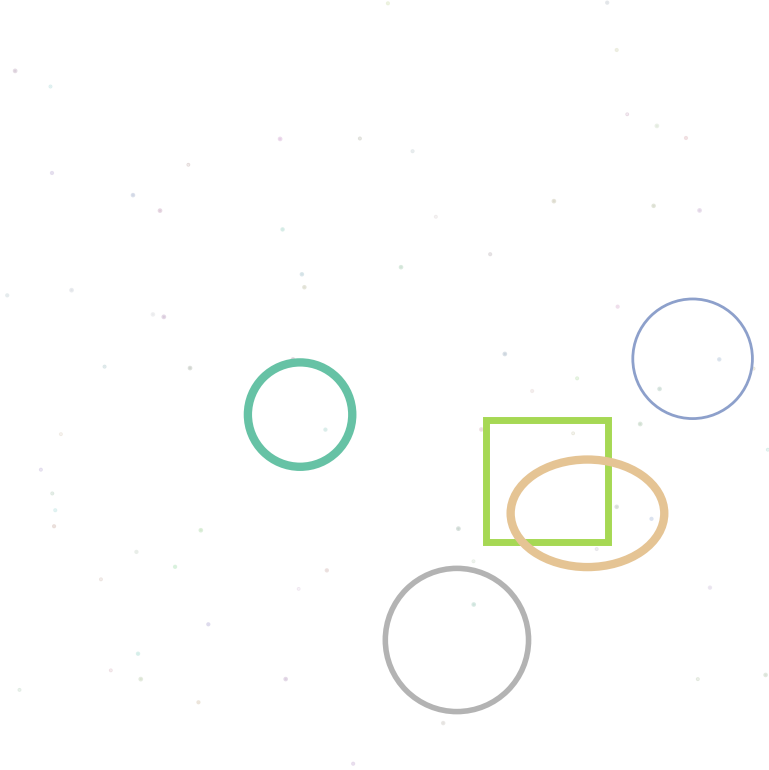[{"shape": "circle", "thickness": 3, "radius": 0.34, "center": [0.39, 0.462]}, {"shape": "circle", "thickness": 1, "radius": 0.39, "center": [0.9, 0.534]}, {"shape": "square", "thickness": 2.5, "radius": 0.4, "center": [0.711, 0.375]}, {"shape": "oval", "thickness": 3, "radius": 0.5, "center": [0.763, 0.333]}, {"shape": "circle", "thickness": 2, "radius": 0.47, "center": [0.593, 0.169]}]